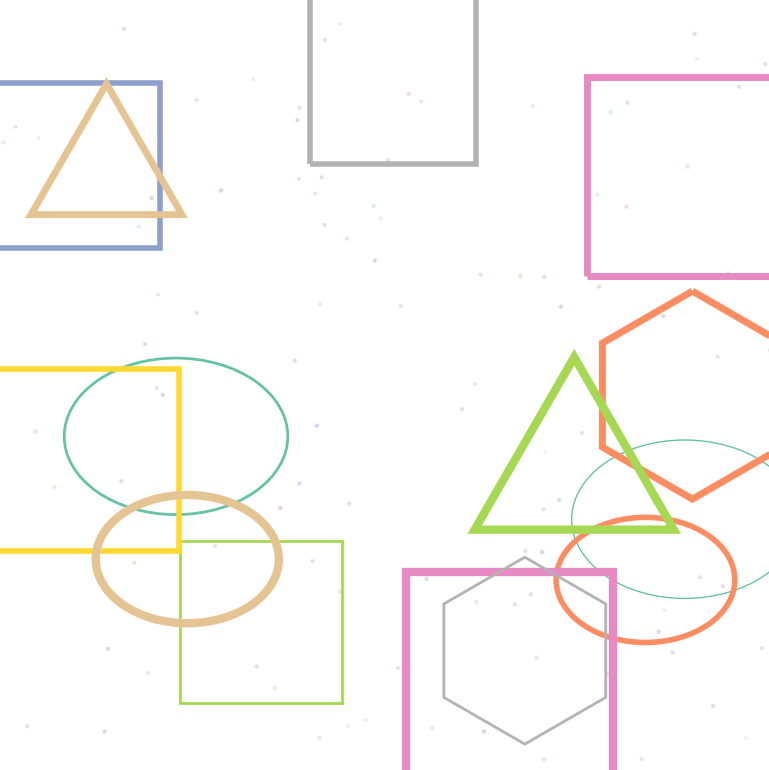[{"shape": "oval", "thickness": 1, "radius": 0.73, "center": [0.229, 0.433]}, {"shape": "oval", "thickness": 0.5, "radius": 0.73, "center": [0.889, 0.326]}, {"shape": "oval", "thickness": 2, "radius": 0.58, "center": [0.838, 0.247]}, {"shape": "hexagon", "thickness": 2.5, "radius": 0.68, "center": [0.899, 0.487]}, {"shape": "square", "thickness": 2, "radius": 0.53, "center": [0.101, 0.785]}, {"shape": "square", "thickness": 2.5, "radius": 0.64, "center": [0.892, 0.771]}, {"shape": "square", "thickness": 3, "radius": 0.67, "center": [0.661, 0.123]}, {"shape": "square", "thickness": 1, "radius": 0.53, "center": [0.339, 0.193]}, {"shape": "triangle", "thickness": 3, "radius": 0.75, "center": [0.746, 0.387]}, {"shape": "square", "thickness": 2, "radius": 0.59, "center": [0.114, 0.403]}, {"shape": "triangle", "thickness": 2.5, "radius": 0.57, "center": [0.138, 0.778]}, {"shape": "oval", "thickness": 3, "radius": 0.59, "center": [0.243, 0.274]}, {"shape": "square", "thickness": 2, "radius": 0.54, "center": [0.51, 0.894]}, {"shape": "hexagon", "thickness": 1, "radius": 0.61, "center": [0.682, 0.155]}]